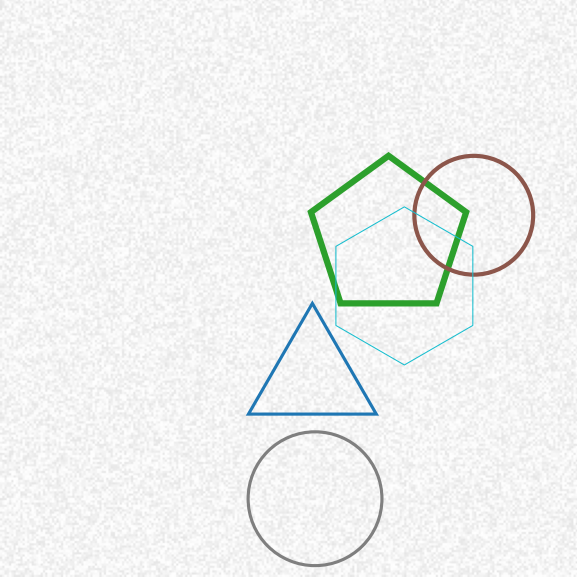[{"shape": "triangle", "thickness": 1.5, "radius": 0.64, "center": [0.541, 0.346]}, {"shape": "pentagon", "thickness": 3, "radius": 0.71, "center": [0.673, 0.588]}, {"shape": "circle", "thickness": 2, "radius": 0.51, "center": [0.82, 0.626]}, {"shape": "circle", "thickness": 1.5, "radius": 0.58, "center": [0.546, 0.136]}, {"shape": "hexagon", "thickness": 0.5, "radius": 0.68, "center": [0.7, 0.504]}]